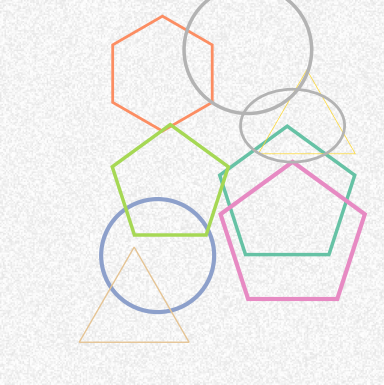[{"shape": "pentagon", "thickness": 2.5, "radius": 0.92, "center": [0.746, 0.488]}, {"shape": "hexagon", "thickness": 2, "radius": 0.75, "center": [0.422, 0.809]}, {"shape": "circle", "thickness": 3, "radius": 0.73, "center": [0.409, 0.336]}, {"shape": "pentagon", "thickness": 3, "radius": 0.98, "center": [0.76, 0.383]}, {"shape": "pentagon", "thickness": 2.5, "radius": 0.79, "center": [0.442, 0.518]}, {"shape": "triangle", "thickness": 0.5, "radius": 0.73, "center": [0.797, 0.673]}, {"shape": "triangle", "thickness": 1, "radius": 0.82, "center": [0.348, 0.193]}, {"shape": "oval", "thickness": 2, "radius": 0.68, "center": [0.76, 0.674]}, {"shape": "circle", "thickness": 2.5, "radius": 0.83, "center": [0.644, 0.871]}]